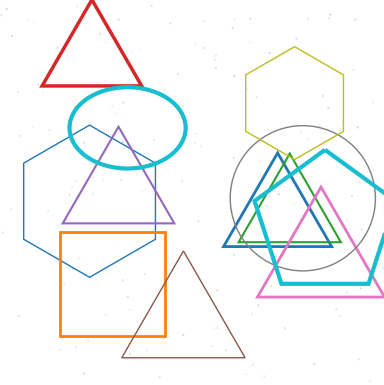[{"shape": "hexagon", "thickness": 1, "radius": 0.99, "center": [0.233, 0.477]}, {"shape": "triangle", "thickness": 2, "radius": 0.81, "center": [0.721, 0.441]}, {"shape": "square", "thickness": 2, "radius": 0.68, "center": [0.291, 0.262]}, {"shape": "triangle", "thickness": 1.5, "radius": 0.77, "center": [0.753, 0.448]}, {"shape": "triangle", "thickness": 2.5, "radius": 0.75, "center": [0.239, 0.851]}, {"shape": "triangle", "thickness": 1.5, "radius": 0.84, "center": [0.308, 0.503]}, {"shape": "triangle", "thickness": 1, "radius": 0.92, "center": [0.476, 0.163]}, {"shape": "triangle", "thickness": 2, "radius": 0.95, "center": [0.834, 0.324]}, {"shape": "circle", "thickness": 1, "radius": 0.94, "center": [0.787, 0.485]}, {"shape": "hexagon", "thickness": 1, "radius": 0.73, "center": [0.765, 0.732]}, {"shape": "pentagon", "thickness": 3, "radius": 0.96, "center": [0.844, 0.418]}, {"shape": "oval", "thickness": 3, "radius": 0.75, "center": [0.331, 0.668]}]